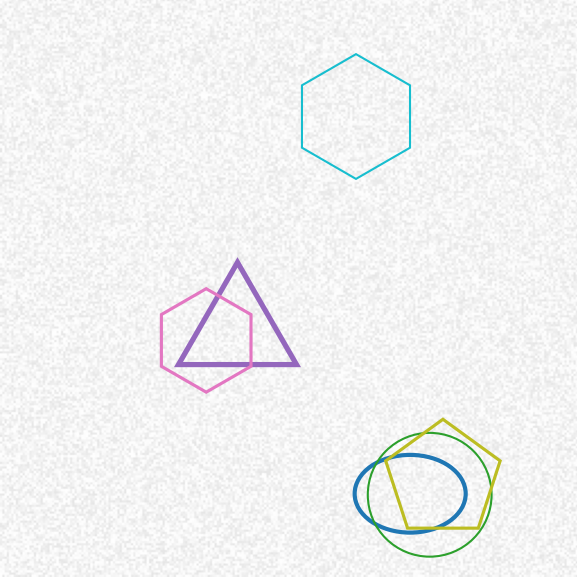[{"shape": "oval", "thickness": 2, "radius": 0.48, "center": [0.71, 0.144]}, {"shape": "circle", "thickness": 1, "radius": 0.54, "center": [0.744, 0.142]}, {"shape": "triangle", "thickness": 2.5, "radius": 0.59, "center": [0.411, 0.427]}, {"shape": "hexagon", "thickness": 1.5, "radius": 0.45, "center": [0.357, 0.41]}, {"shape": "pentagon", "thickness": 1.5, "radius": 0.52, "center": [0.767, 0.169]}, {"shape": "hexagon", "thickness": 1, "radius": 0.54, "center": [0.616, 0.797]}]